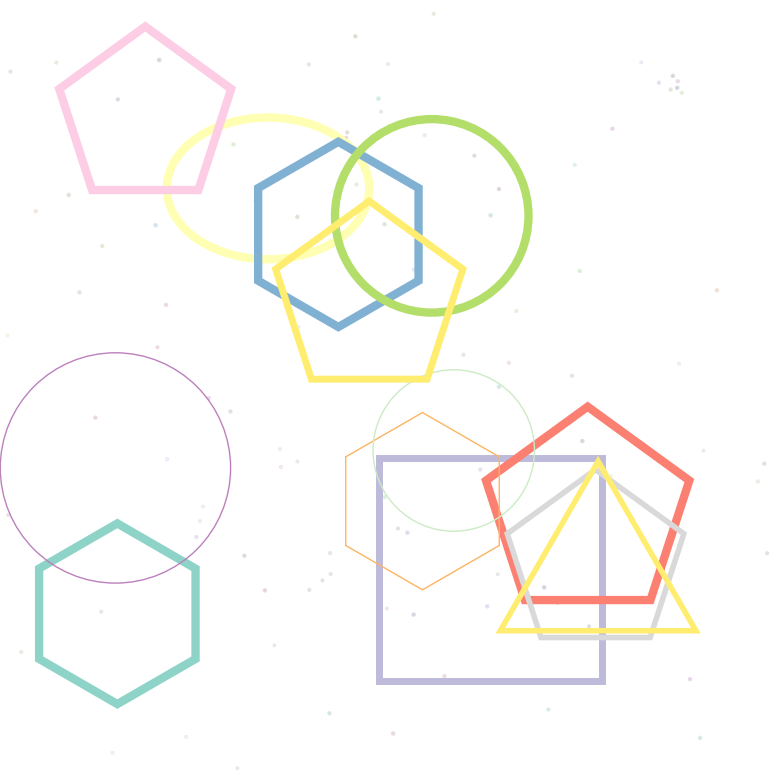[{"shape": "hexagon", "thickness": 3, "radius": 0.59, "center": [0.152, 0.203]}, {"shape": "oval", "thickness": 3, "radius": 0.66, "center": [0.348, 0.755]}, {"shape": "square", "thickness": 2.5, "radius": 0.72, "center": [0.637, 0.261]}, {"shape": "pentagon", "thickness": 3, "radius": 0.69, "center": [0.763, 0.333]}, {"shape": "hexagon", "thickness": 3, "radius": 0.6, "center": [0.439, 0.696]}, {"shape": "hexagon", "thickness": 0.5, "radius": 0.58, "center": [0.549, 0.349]}, {"shape": "circle", "thickness": 3, "radius": 0.63, "center": [0.561, 0.72]}, {"shape": "pentagon", "thickness": 3, "radius": 0.59, "center": [0.189, 0.848]}, {"shape": "pentagon", "thickness": 2, "radius": 0.6, "center": [0.773, 0.27]}, {"shape": "circle", "thickness": 0.5, "radius": 0.75, "center": [0.15, 0.392]}, {"shape": "circle", "thickness": 0.5, "radius": 0.52, "center": [0.589, 0.415]}, {"shape": "triangle", "thickness": 2, "radius": 0.73, "center": [0.777, 0.254]}, {"shape": "pentagon", "thickness": 2.5, "radius": 0.64, "center": [0.48, 0.611]}]